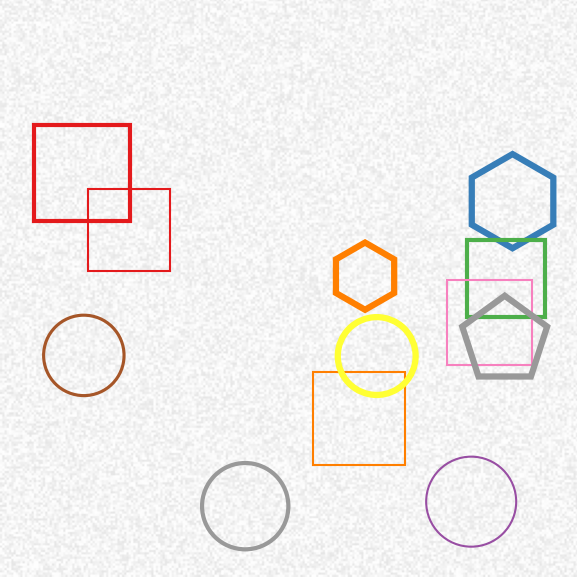[{"shape": "square", "thickness": 2, "radius": 0.42, "center": [0.142, 0.7]}, {"shape": "square", "thickness": 1, "radius": 0.35, "center": [0.224, 0.601]}, {"shape": "hexagon", "thickness": 3, "radius": 0.41, "center": [0.888, 0.651]}, {"shape": "square", "thickness": 2, "radius": 0.34, "center": [0.877, 0.517]}, {"shape": "circle", "thickness": 1, "radius": 0.39, "center": [0.816, 0.13]}, {"shape": "hexagon", "thickness": 3, "radius": 0.29, "center": [0.632, 0.521]}, {"shape": "square", "thickness": 1, "radius": 0.4, "center": [0.622, 0.274]}, {"shape": "circle", "thickness": 3, "radius": 0.34, "center": [0.652, 0.383]}, {"shape": "circle", "thickness": 1.5, "radius": 0.35, "center": [0.145, 0.384]}, {"shape": "square", "thickness": 1, "radius": 0.37, "center": [0.848, 0.441]}, {"shape": "circle", "thickness": 2, "radius": 0.37, "center": [0.425, 0.123]}, {"shape": "pentagon", "thickness": 3, "radius": 0.39, "center": [0.874, 0.41]}]